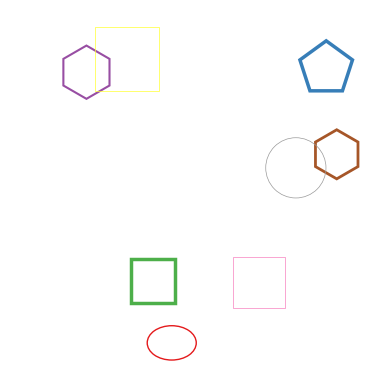[{"shape": "oval", "thickness": 1, "radius": 0.32, "center": [0.446, 0.109]}, {"shape": "pentagon", "thickness": 2.5, "radius": 0.36, "center": [0.847, 0.822]}, {"shape": "square", "thickness": 2.5, "radius": 0.29, "center": [0.396, 0.27]}, {"shape": "hexagon", "thickness": 1.5, "radius": 0.35, "center": [0.225, 0.812]}, {"shape": "square", "thickness": 0.5, "radius": 0.41, "center": [0.33, 0.847]}, {"shape": "hexagon", "thickness": 2, "radius": 0.32, "center": [0.875, 0.599]}, {"shape": "square", "thickness": 0.5, "radius": 0.33, "center": [0.673, 0.267]}, {"shape": "circle", "thickness": 0.5, "radius": 0.39, "center": [0.768, 0.564]}]